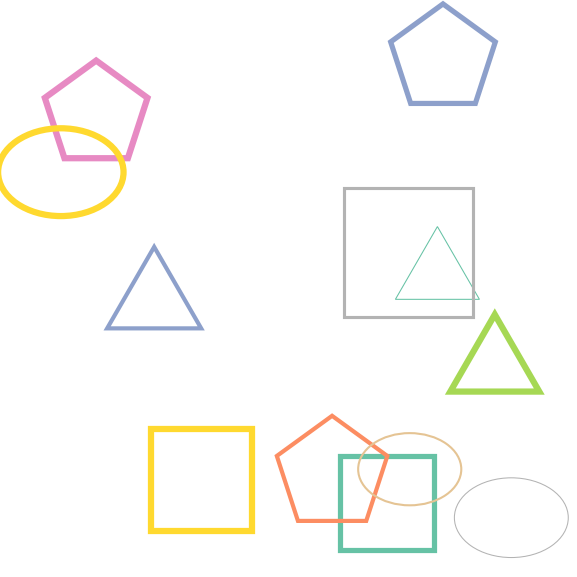[{"shape": "square", "thickness": 2.5, "radius": 0.41, "center": [0.671, 0.128]}, {"shape": "triangle", "thickness": 0.5, "radius": 0.42, "center": [0.757, 0.523]}, {"shape": "pentagon", "thickness": 2, "radius": 0.5, "center": [0.575, 0.179]}, {"shape": "pentagon", "thickness": 2.5, "radius": 0.48, "center": [0.767, 0.897]}, {"shape": "triangle", "thickness": 2, "radius": 0.47, "center": [0.267, 0.478]}, {"shape": "pentagon", "thickness": 3, "radius": 0.47, "center": [0.167, 0.801]}, {"shape": "triangle", "thickness": 3, "radius": 0.44, "center": [0.857, 0.366]}, {"shape": "square", "thickness": 3, "radius": 0.44, "center": [0.349, 0.168]}, {"shape": "oval", "thickness": 3, "radius": 0.54, "center": [0.105, 0.701]}, {"shape": "oval", "thickness": 1, "radius": 0.45, "center": [0.709, 0.187]}, {"shape": "square", "thickness": 1.5, "radius": 0.56, "center": [0.708, 0.562]}, {"shape": "oval", "thickness": 0.5, "radius": 0.49, "center": [0.885, 0.103]}]